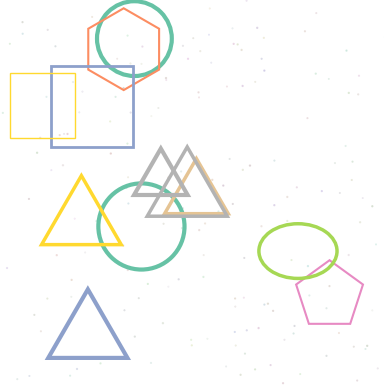[{"shape": "circle", "thickness": 3, "radius": 0.49, "center": [0.349, 0.9]}, {"shape": "circle", "thickness": 3, "radius": 0.56, "center": [0.367, 0.412]}, {"shape": "hexagon", "thickness": 1.5, "radius": 0.53, "center": [0.321, 0.872]}, {"shape": "square", "thickness": 2, "radius": 0.53, "center": [0.239, 0.724]}, {"shape": "triangle", "thickness": 3, "radius": 0.59, "center": [0.228, 0.13]}, {"shape": "pentagon", "thickness": 1.5, "radius": 0.46, "center": [0.856, 0.233]}, {"shape": "oval", "thickness": 2.5, "radius": 0.51, "center": [0.774, 0.348]}, {"shape": "square", "thickness": 1, "radius": 0.42, "center": [0.11, 0.726]}, {"shape": "triangle", "thickness": 2.5, "radius": 0.6, "center": [0.211, 0.424]}, {"shape": "triangle", "thickness": 2.5, "radius": 0.48, "center": [0.51, 0.493]}, {"shape": "triangle", "thickness": 3, "radius": 0.4, "center": [0.418, 0.534]}, {"shape": "triangle", "thickness": 2.5, "radius": 0.6, "center": [0.486, 0.498]}]